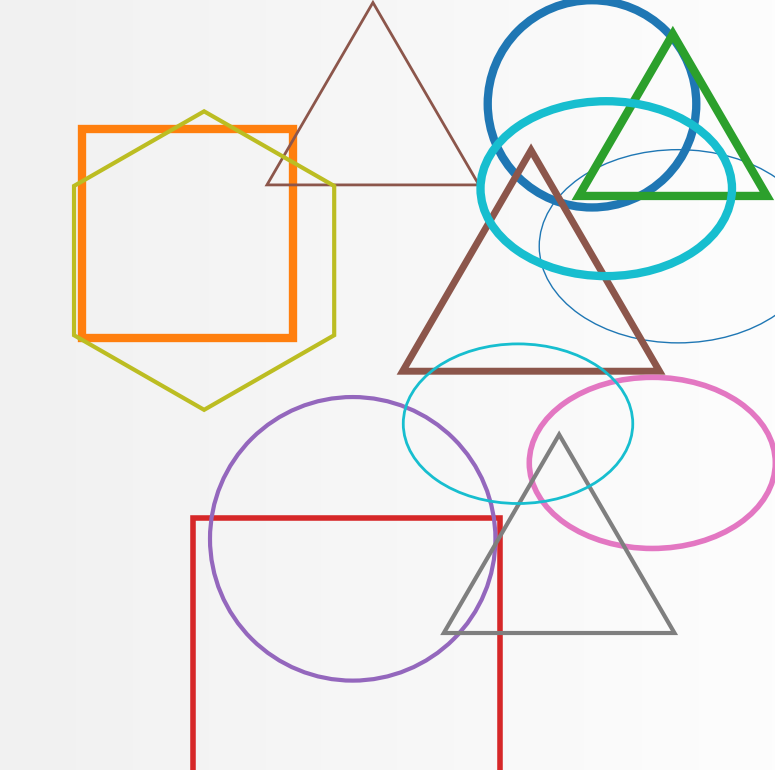[{"shape": "oval", "thickness": 0.5, "radius": 0.9, "center": [0.875, 0.68]}, {"shape": "circle", "thickness": 3, "radius": 0.67, "center": [0.764, 0.865]}, {"shape": "square", "thickness": 3, "radius": 0.68, "center": [0.242, 0.697]}, {"shape": "triangle", "thickness": 3, "radius": 0.7, "center": [0.868, 0.816]}, {"shape": "square", "thickness": 2, "radius": 0.99, "center": [0.447, 0.129]}, {"shape": "circle", "thickness": 1.5, "radius": 0.92, "center": [0.455, 0.3]}, {"shape": "triangle", "thickness": 1, "radius": 0.79, "center": [0.481, 0.839]}, {"shape": "triangle", "thickness": 2.5, "radius": 0.96, "center": [0.685, 0.614]}, {"shape": "oval", "thickness": 2, "radius": 0.79, "center": [0.842, 0.399]}, {"shape": "triangle", "thickness": 1.5, "radius": 0.86, "center": [0.721, 0.264]}, {"shape": "hexagon", "thickness": 1.5, "radius": 0.97, "center": [0.263, 0.662]}, {"shape": "oval", "thickness": 3, "radius": 0.81, "center": [0.782, 0.755]}, {"shape": "oval", "thickness": 1, "radius": 0.74, "center": [0.668, 0.45]}]